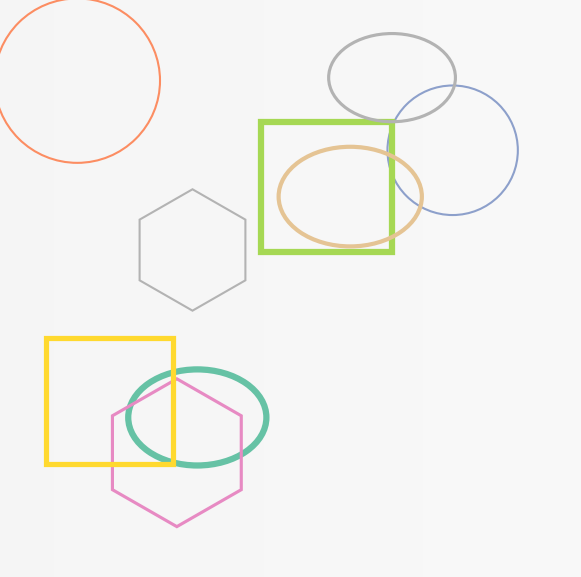[{"shape": "oval", "thickness": 3, "radius": 0.59, "center": [0.339, 0.276]}, {"shape": "circle", "thickness": 1, "radius": 0.71, "center": [0.133, 0.859]}, {"shape": "circle", "thickness": 1, "radius": 0.56, "center": [0.779, 0.739]}, {"shape": "hexagon", "thickness": 1.5, "radius": 0.64, "center": [0.304, 0.215]}, {"shape": "square", "thickness": 3, "radius": 0.56, "center": [0.562, 0.675]}, {"shape": "square", "thickness": 2.5, "radius": 0.54, "center": [0.188, 0.305]}, {"shape": "oval", "thickness": 2, "radius": 0.62, "center": [0.603, 0.659]}, {"shape": "oval", "thickness": 1.5, "radius": 0.55, "center": [0.674, 0.865]}, {"shape": "hexagon", "thickness": 1, "radius": 0.53, "center": [0.331, 0.566]}]